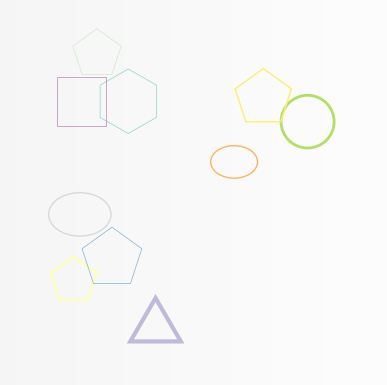[{"shape": "hexagon", "thickness": 0.5, "radius": 0.42, "center": [0.331, 0.737]}, {"shape": "pentagon", "thickness": 1.5, "radius": 0.31, "center": [0.19, 0.271]}, {"shape": "triangle", "thickness": 3, "radius": 0.38, "center": [0.401, 0.151]}, {"shape": "pentagon", "thickness": 0.5, "radius": 0.41, "center": [0.289, 0.329]}, {"shape": "oval", "thickness": 1, "radius": 0.3, "center": [0.604, 0.579]}, {"shape": "circle", "thickness": 2, "radius": 0.34, "center": [0.794, 0.684]}, {"shape": "oval", "thickness": 1, "radius": 0.4, "center": [0.206, 0.443]}, {"shape": "square", "thickness": 0.5, "radius": 0.31, "center": [0.211, 0.736]}, {"shape": "pentagon", "thickness": 0.5, "radius": 0.33, "center": [0.25, 0.86]}, {"shape": "pentagon", "thickness": 1, "radius": 0.38, "center": [0.679, 0.746]}]